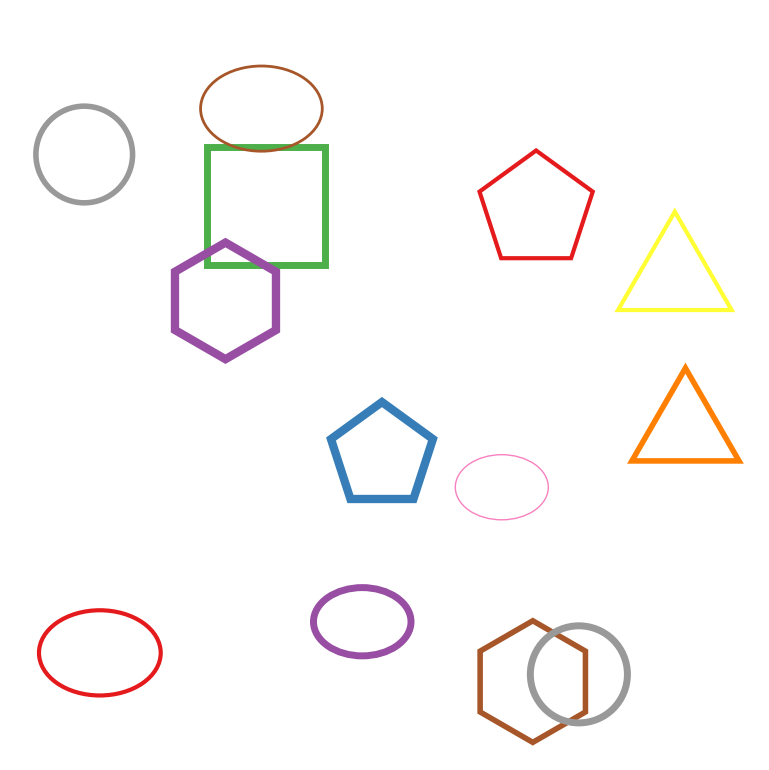[{"shape": "pentagon", "thickness": 1.5, "radius": 0.39, "center": [0.696, 0.727]}, {"shape": "oval", "thickness": 1.5, "radius": 0.4, "center": [0.13, 0.152]}, {"shape": "pentagon", "thickness": 3, "radius": 0.35, "center": [0.496, 0.408]}, {"shape": "square", "thickness": 2.5, "radius": 0.38, "center": [0.345, 0.733]}, {"shape": "oval", "thickness": 2.5, "radius": 0.32, "center": [0.47, 0.193]}, {"shape": "hexagon", "thickness": 3, "radius": 0.38, "center": [0.293, 0.609]}, {"shape": "triangle", "thickness": 2, "radius": 0.4, "center": [0.89, 0.442]}, {"shape": "triangle", "thickness": 1.5, "radius": 0.43, "center": [0.876, 0.64]}, {"shape": "hexagon", "thickness": 2, "radius": 0.39, "center": [0.692, 0.115]}, {"shape": "oval", "thickness": 1, "radius": 0.4, "center": [0.339, 0.859]}, {"shape": "oval", "thickness": 0.5, "radius": 0.3, "center": [0.652, 0.367]}, {"shape": "circle", "thickness": 2, "radius": 0.31, "center": [0.109, 0.799]}, {"shape": "circle", "thickness": 2.5, "radius": 0.32, "center": [0.752, 0.124]}]